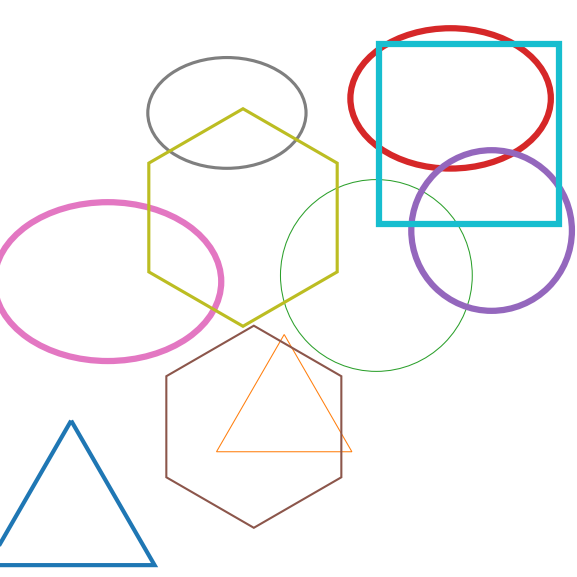[{"shape": "triangle", "thickness": 2, "radius": 0.83, "center": [0.123, 0.104]}, {"shape": "triangle", "thickness": 0.5, "radius": 0.68, "center": [0.492, 0.285]}, {"shape": "circle", "thickness": 0.5, "radius": 0.83, "center": [0.652, 0.522]}, {"shape": "oval", "thickness": 3, "radius": 0.87, "center": [0.78, 0.829]}, {"shape": "circle", "thickness": 3, "radius": 0.7, "center": [0.851, 0.6]}, {"shape": "hexagon", "thickness": 1, "radius": 0.87, "center": [0.44, 0.26]}, {"shape": "oval", "thickness": 3, "radius": 0.98, "center": [0.187, 0.512]}, {"shape": "oval", "thickness": 1.5, "radius": 0.69, "center": [0.393, 0.804]}, {"shape": "hexagon", "thickness": 1.5, "radius": 0.94, "center": [0.421, 0.622]}, {"shape": "square", "thickness": 3, "radius": 0.78, "center": [0.812, 0.767]}]